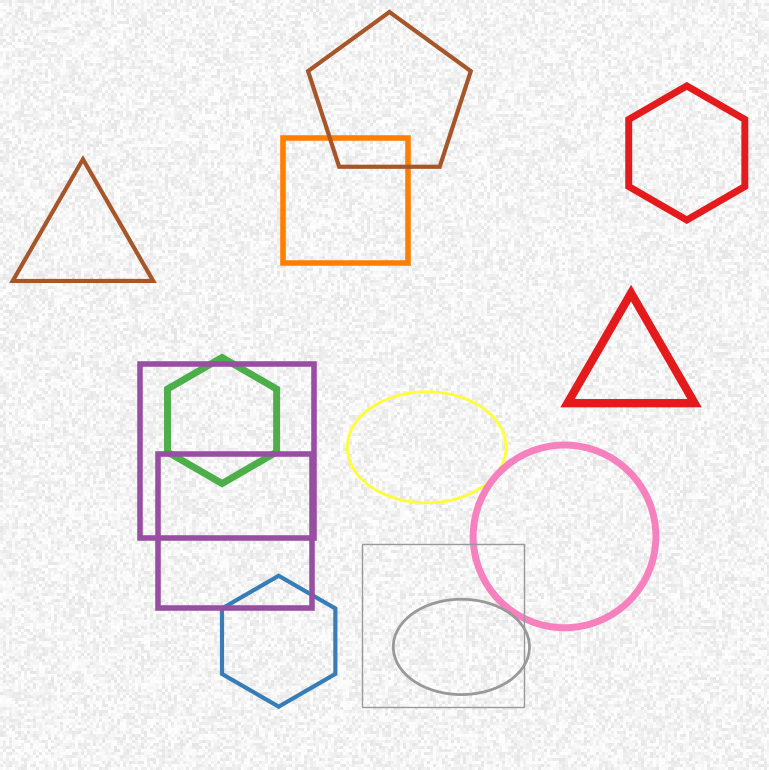[{"shape": "hexagon", "thickness": 2.5, "radius": 0.44, "center": [0.892, 0.801]}, {"shape": "triangle", "thickness": 3, "radius": 0.48, "center": [0.82, 0.524]}, {"shape": "hexagon", "thickness": 1.5, "radius": 0.42, "center": [0.362, 0.167]}, {"shape": "hexagon", "thickness": 2.5, "radius": 0.41, "center": [0.288, 0.454]}, {"shape": "square", "thickness": 2, "radius": 0.57, "center": [0.295, 0.414]}, {"shape": "square", "thickness": 2, "radius": 0.5, "center": [0.305, 0.311]}, {"shape": "square", "thickness": 2, "radius": 0.41, "center": [0.449, 0.74]}, {"shape": "oval", "thickness": 1, "radius": 0.52, "center": [0.554, 0.419]}, {"shape": "pentagon", "thickness": 1.5, "radius": 0.56, "center": [0.506, 0.873]}, {"shape": "triangle", "thickness": 1.5, "radius": 0.53, "center": [0.108, 0.688]}, {"shape": "circle", "thickness": 2.5, "radius": 0.59, "center": [0.733, 0.303]}, {"shape": "square", "thickness": 0.5, "radius": 0.53, "center": [0.575, 0.187]}, {"shape": "oval", "thickness": 1, "radius": 0.44, "center": [0.599, 0.16]}]